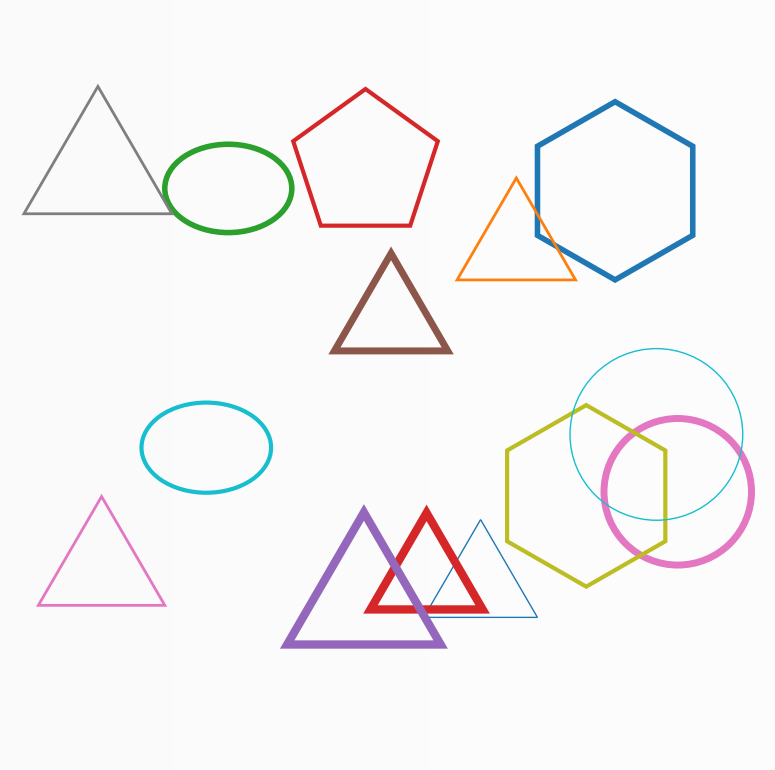[{"shape": "triangle", "thickness": 0.5, "radius": 0.42, "center": [0.62, 0.241]}, {"shape": "hexagon", "thickness": 2, "radius": 0.58, "center": [0.794, 0.752]}, {"shape": "triangle", "thickness": 1, "radius": 0.44, "center": [0.666, 0.681]}, {"shape": "oval", "thickness": 2, "radius": 0.41, "center": [0.295, 0.755]}, {"shape": "pentagon", "thickness": 1.5, "radius": 0.49, "center": [0.472, 0.786]}, {"shape": "triangle", "thickness": 3, "radius": 0.42, "center": [0.55, 0.25]}, {"shape": "triangle", "thickness": 3, "radius": 0.57, "center": [0.47, 0.22]}, {"shape": "triangle", "thickness": 2.5, "radius": 0.42, "center": [0.505, 0.586]}, {"shape": "triangle", "thickness": 1, "radius": 0.47, "center": [0.131, 0.261]}, {"shape": "circle", "thickness": 2.5, "radius": 0.48, "center": [0.875, 0.361]}, {"shape": "triangle", "thickness": 1, "radius": 0.55, "center": [0.126, 0.778]}, {"shape": "hexagon", "thickness": 1.5, "radius": 0.59, "center": [0.756, 0.356]}, {"shape": "oval", "thickness": 1.5, "radius": 0.42, "center": [0.266, 0.419]}, {"shape": "circle", "thickness": 0.5, "radius": 0.56, "center": [0.847, 0.436]}]